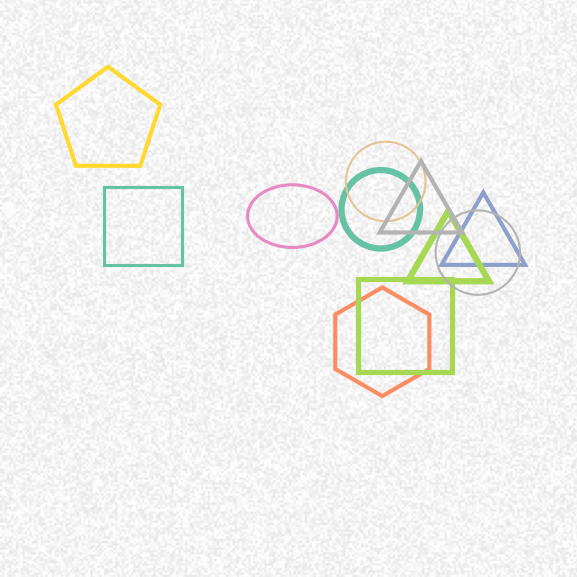[{"shape": "square", "thickness": 1.5, "radius": 0.34, "center": [0.248, 0.607]}, {"shape": "circle", "thickness": 3, "radius": 0.34, "center": [0.659, 0.637]}, {"shape": "hexagon", "thickness": 2, "radius": 0.47, "center": [0.662, 0.407]}, {"shape": "triangle", "thickness": 2, "radius": 0.42, "center": [0.837, 0.582]}, {"shape": "oval", "thickness": 1.5, "radius": 0.39, "center": [0.506, 0.625]}, {"shape": "square", "thickness": 2.5, "radius": 0.41, "center": [0.701, 0.435]}, {"shape": "triangle", "thickness": 3, "radius": 0.41, "center": [0.776, 0.553]}, {"shape": "pentagon", "thickness": 2, "radius": 0.47, "center": [0.187, 0.789]}, {"shape": "circle", "thickness": 1, "radius": 0.34, "center": [0.668, 0.685]}, {"shape": "triangle", "thickness": 2, "radius": 0.41, "center": [0.729, 0.638]}, {"shape": "circle", "thickness": 1, "radius": 0.37, "center": [0.827, 0.562]}]